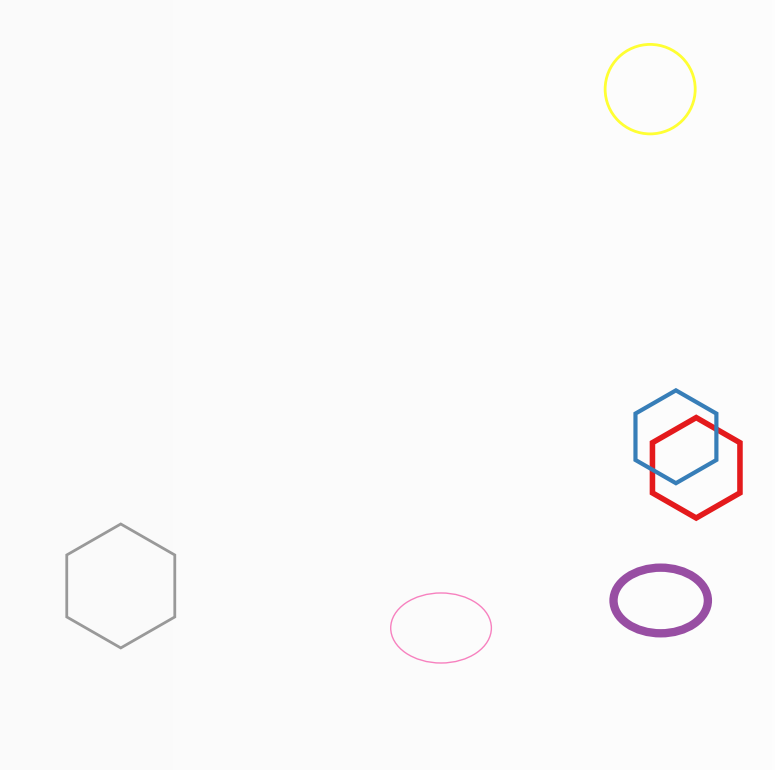[{"shape": "hexagon", "thickness": 2, "radius": 0.33, "center": [0.898, 0.392]}, {"shape": "hexagon", "thickness": 1.5, "radius": 0.3, "center": [0.872, 0.433]}, {"shape": "oval", "thickness": 3, "radius": 0.3, "center": [0.853, 0.22]}, {"shape": "circle", "thickness": 1, "radius": 0.29, "center": [0.839, 0.884]}, {"shape": "oval", "thickness": 0.5, "radius": 0.32, "center": [0.569, 0.184]}, {"shape": "hexagon", "thickness": 1, "radius": 0.4, "center": [0.156, 0.239]}]